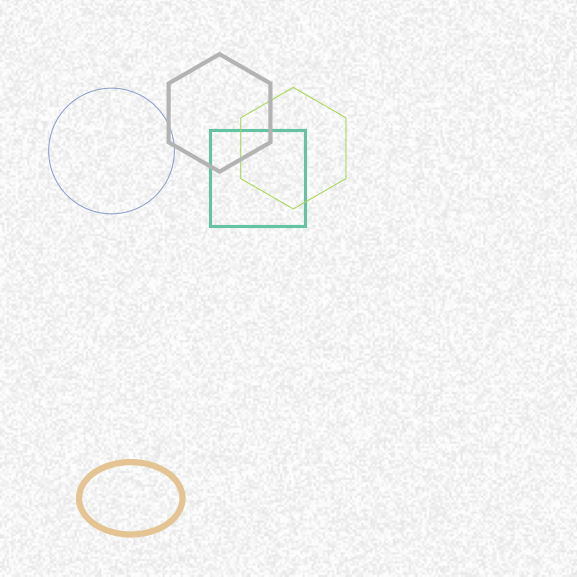[{"shape": "square", "thickness": 1.5, "radius": 0.41, "center": [0.446, 0.691]}, {"shape": "circle", "thickness": 0.5, "radius": 0.54, "center": [0.193, 0.738]}, {"shape": "hexagon", "thickness": 0.5, "radius": 0.53, "center": [0.508, 0.743]}, {"shape": "oval", "thickness": 3, "radius": 0.45, "center": [0.226, 0.136]}, {"shape": "hexagon", "thickness": 2, "radius": 0.51, "center": [0.38, 0.804]}]